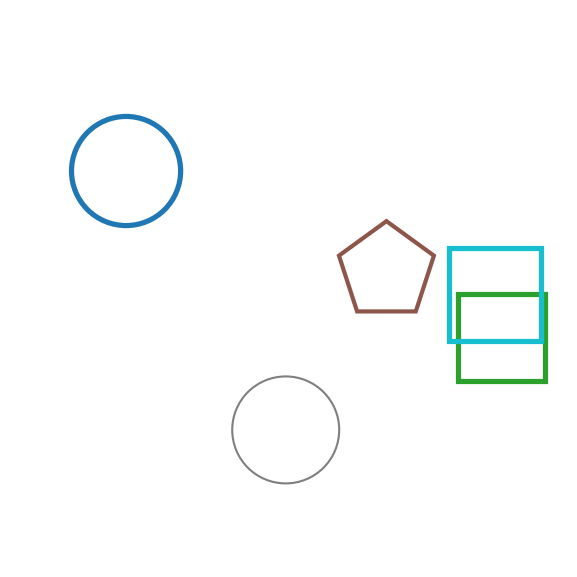[{"shape": "circle", "thickness": 2.5, "radius": 0.47, "center": [0.218, 0.703]}, {"shape": "square", "thickness": 2.5, "radius": 0.37, "center": [0.868, 0.415]}, {"shape": "pentagon", "thickness": 2, "radius": 0.43, "center": [0.669, 0.53]}, {"shape": "circle", "thickness": 1, "radius": 0.46, "center": [0.495, 0.255]}, {"shape": "square", "thickness": 2.5, "radius": 0.4, "center": [0.857, 0.489]}]